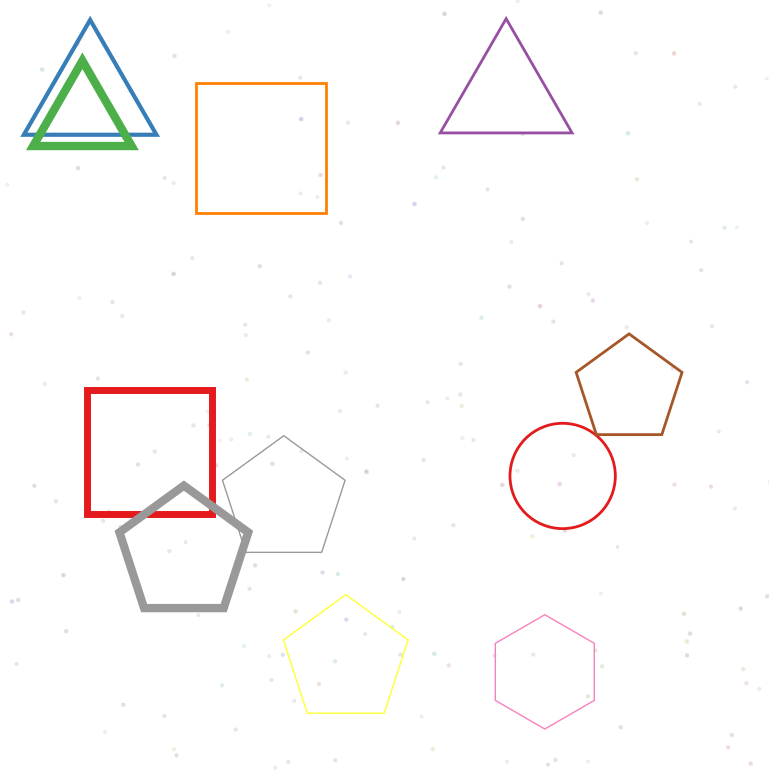[{"shape": "square", "thickness": 2.5, "radius": 0.4, "center": [0.194, 0.413]}, {"shape": "circle", "thickness": 1, "radius": 0.34, "center": [0.731, 0.382]}, {"shape": "triangle", "thickness": 1.5, "radius": 0.5, "center": [0.117, 0.875]}, {"shape": "triangle", "thickness": 3, "radius": 0.37, "center": [0.107, 0.847]}, {"shape": "triangle", "thickness": 1, "radius": 0.49, "center": [0.657, 0.877]}, {"shape": "square", "thickness": 1, "radius": 0.42, "center": [0.339, 0.808]}, {"shape": "pentagon", "thickness": 0.5, "radius": 0.43, "center": [0.449, 0.143]}, {"shape": "pentagon", "thickness": 1, "radius": 0.36, "center": [0.817, 0.494]}, {"shape": "hexagon", "thickness": 0.5, "radius": 0.37, "center": [0.708, 0.127]}, {"shape": "pentagon", "thickness": 0.5, "radius": 0.42, "center": [0.369, 0.35]}, {"shape": "pentagon", "thickness": 3, "radius": 0.44, "center": [0.239, 0.281]}]